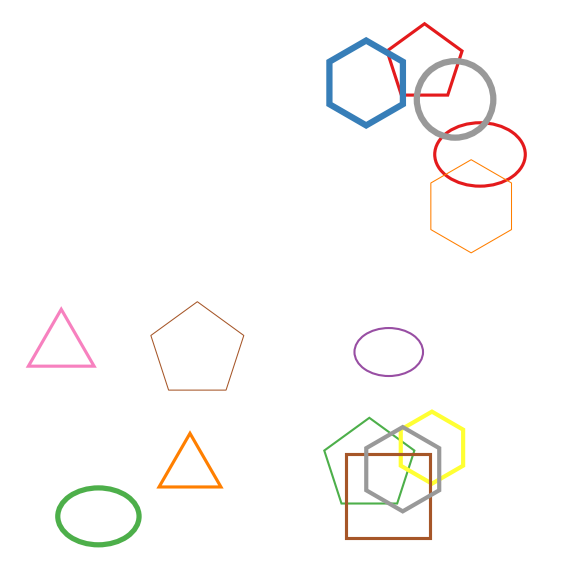[{"shape": "pentagon", "thickness": 1.5, "radius": 0.34, "center": [0.735, 0.89]}, {"shape": "oval", "thickness": 1.5, "radius": 0.39, "center": [0.831, 0.732]}, {"shape": "hexagon", "thickness": 3, "radius": 0.37, "center": [0.634, 0.855]}, {"shape": "oval", "thickness": 2.5, "radius": 0.35, "center": [0.17, 0.105]}, {"shape": "pentagon", "thickness": 1, "radius": 0.41, "center": [0.64, 0.194]}, {"shape": "oval", "thickness": 1, "radius": 0.3, "center": [0.673, 0.39]}, {"shape": "triangle", "thickness": 1.5, "radius": 0.31, "center": [0.329, 0.187]}, {"shape": "hexagon", "thickness": 0.5, "radius": 0.4, "center": [0.816, 0.642]}, {"shape": "hexagon", "thickness": 2, "radius": 0.31, "center": [0.748, 0.224]}, {"shape": "square", "thickness": 1.5, "radius": 0.37, "center": [0.672, 0.141]}, {"shape": "pentagon", "thickness": 0.5, "radius": 0.42, "center": [0.342, 0.392]}, {"shape": "triangle", "thickness": 1.5, "radius": 0.33, "center": [0.106, 0.398]}, {"shape": "circle", "thickness": 3, "radius": 0.33, "center": [0.788, 0.827]}, {"shape": "hexagon", "thickness": 2, "radius": 0.36, "center": [0.697, 0.187]}]